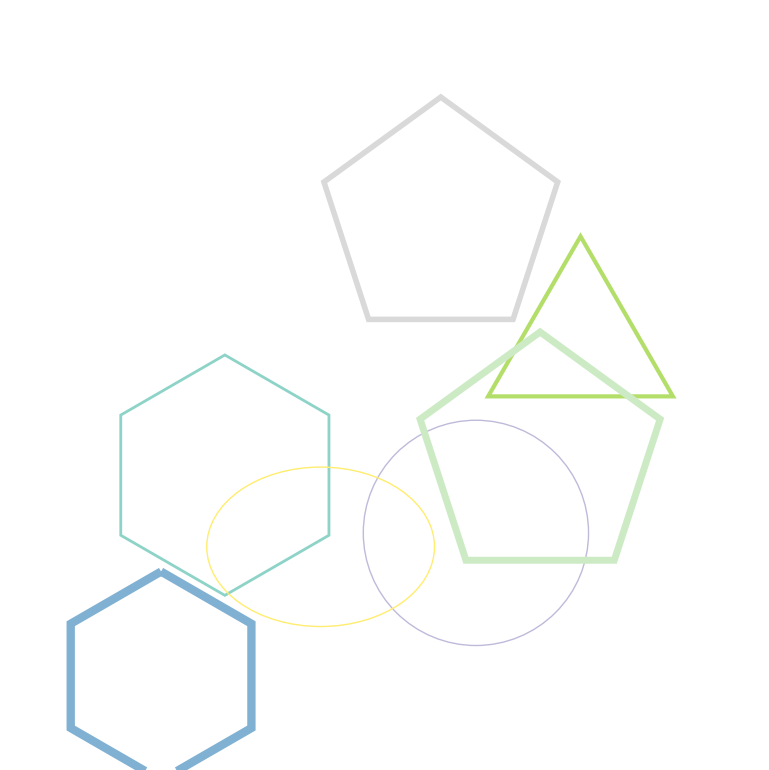[{"shape": "hexagon", "thickness": 1, "radius": 0.78, "center": [0.292, 0.383]}, {"shape": "circle", "thickness": 0.5, "radius": 0.73, "center": [0.618, 0.308]}, {"shape": "hexagon", "thickness": 3, "radius": 0.68, "center": [0.209, 0.122]}, {"shape": "triangle", "thickness": 1.5, "radius": 0.69, "center": [0.754, 0.554]}, {"shape": "pentagon", "thickness": 2, "radius": 0.8, "center": [0.572, 0.714]}, {"shape": "pentagon", "thickness": 2.5, "radius": 0.82, "center": [0.701, 0.405]}, {"shape": "oval", "thickness": 0.5, "radius": 0.74, "center": [0.416, 0.29]}]